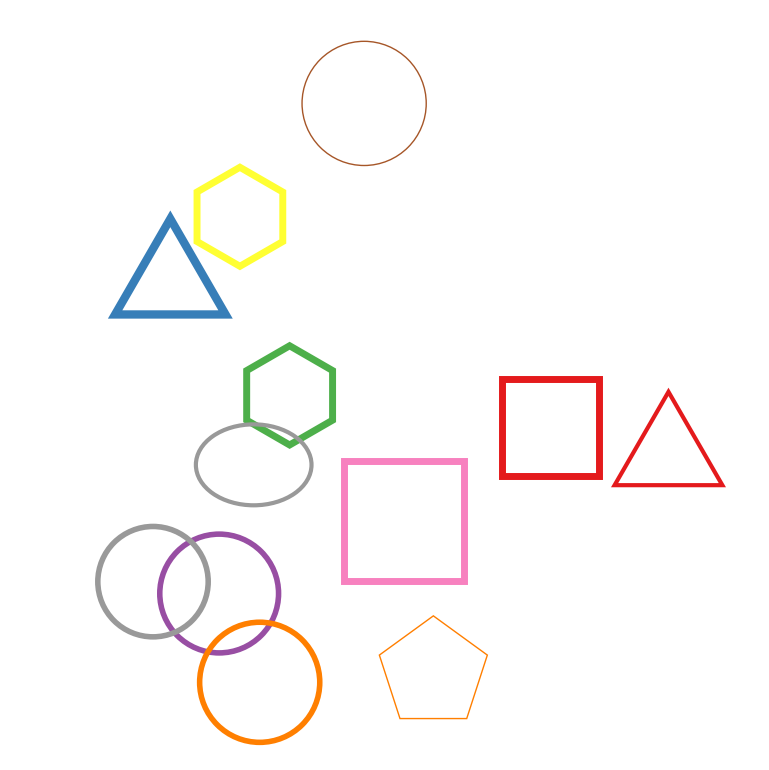[{"shape": "triangle", "thickness": 1.5, "radius": 0.4, "center": [0.868, 0.41]}, {"shape": "square", "thickness": 2.5, "radius": 0.31, "center": [0.715, 0.445]}, {"shape": "triangle", "thickness": 3, "radius": 0.41, "center": [0.221, 0.633]}, {"shape": "hexagon", "thickness": 2.5, "radius": 0.32, "center": [0.376, 0.487]}, {"shape": "circle", "thickness": 2, "radius": 0.39, "center": [0.285, 0.229]}, {"shape": "circle", "thickness": 2, "radius": 0.39, "center": [0.337, 0.114]}, {"shape": "pentagon", "thickness": 0.5, "radius": 0.37, "center": [0.563, 0.126]}, {"shape": "hexagon", "thickness": 2.5, "radius": 0.32, "center": [0.312, 0.718]}, {"shape": "circle", "thickness": 0.5, "radius": 0.4, "center": [0.473, 0.866]}, {"shape": "square", "thickness": 2.5, "radius": 0.39, "center": [0.524, 0.323]}, {"shape": "circle", "thickness": 2, "radius": 0.36, "center": [0.199, 0.245]}, {"shape": "oval", "thickness": 1.5, "radius": 0.38, "center": [0.329, 0.396]}]